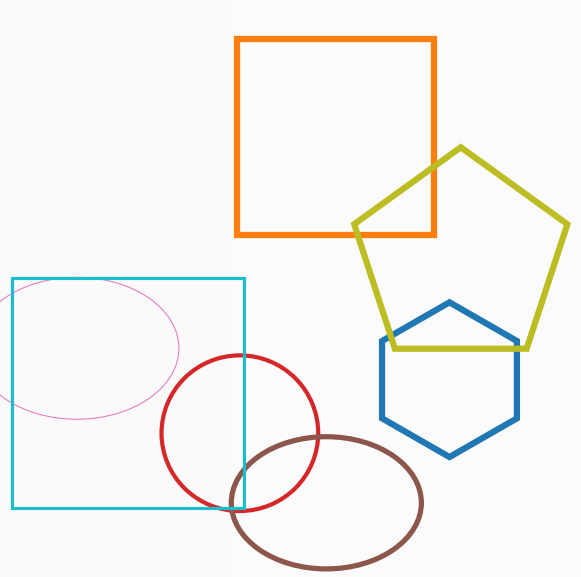[{"shape": "hexagon", "thickness": 3, "radius": 0.67, "center": [0.773, 0.342]}, {"shape": "square", "thickness": 3, "radius": 0.85, "center": [0.578, 0.762]}, {"shape": "circle", "thickness": 2, "radius": 0.67, "center": [0.413, 0.249]}, {"shape": "oval", "thickness": 2.5, "radius": 0.82, "center": [0.561, 0.128]}, {"shape": "oval", "thickness": 0.5, "radius": 0.88, "center": [0.132, 0.396]}, {"shape": "pentagon", "thickness": 3, "radius": 0.96, "center": [0.793, 0.551]}, {"shape": "square", "thickness": 1.5, "radius": 1.0, "center": [0.22, 0.319]}]